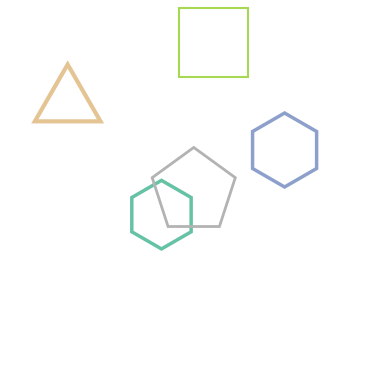[{"shape": "hexagon", "thickness": 2.5, "radius": 0.45, "center": [0.419, 0.442]}, {"shape": "hexagon", "thickness": 2.5, "radius": 0.48, "center": [0.739, 0.61]}, {"shape": "square", "thickness": 1.5, "radius": 0.45, "center": [0.555, 0.89]}, {"shape": "triangle", "thickness": 3, "radius": 0.49, "center": [0.176, 0.734]}, {"shape": "pentagon", "thickness": 2, "radius": 0.57, "center": [0.503, 0.503]}]